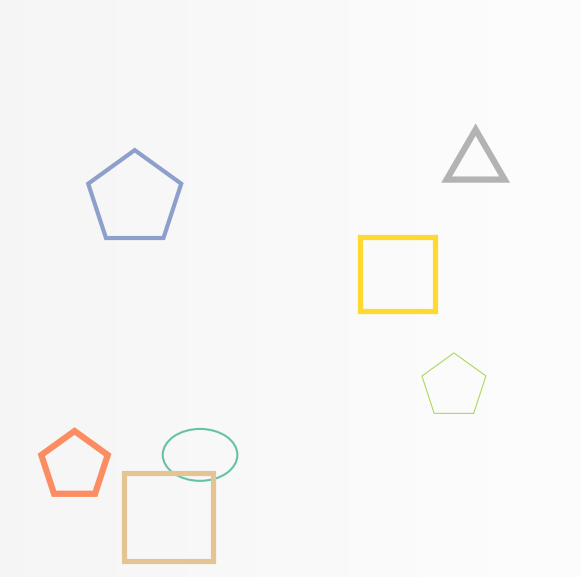[{"shape": "oval", "thickness": 1, "radius": 0.32, "center": [0.344, 0.211]}, {"shape": "pentagon", "thickness": 3, "radius": 0.3, "center": [0.128, 0.193]}, {"shape": "pentagon", "thickness": 2, "radius": 0.42, "center": [0.232, 0.655]}, {"shape": "pentagon", "thickness": 0.5, "radius": 0.29, "center": [0.781, 0.33]}, {"shape": "square", "thickness": 2.5, "radius": 0.32, "center": [0.684, 0.524]}, {"shape": "square", "thickness": 2.5, "radius": 0.38, "center": [0.29, 0.104]}, {"shape": "triangle", "thickness": 3, "radius": 0.29, "center": [0.818, 0.717]}]